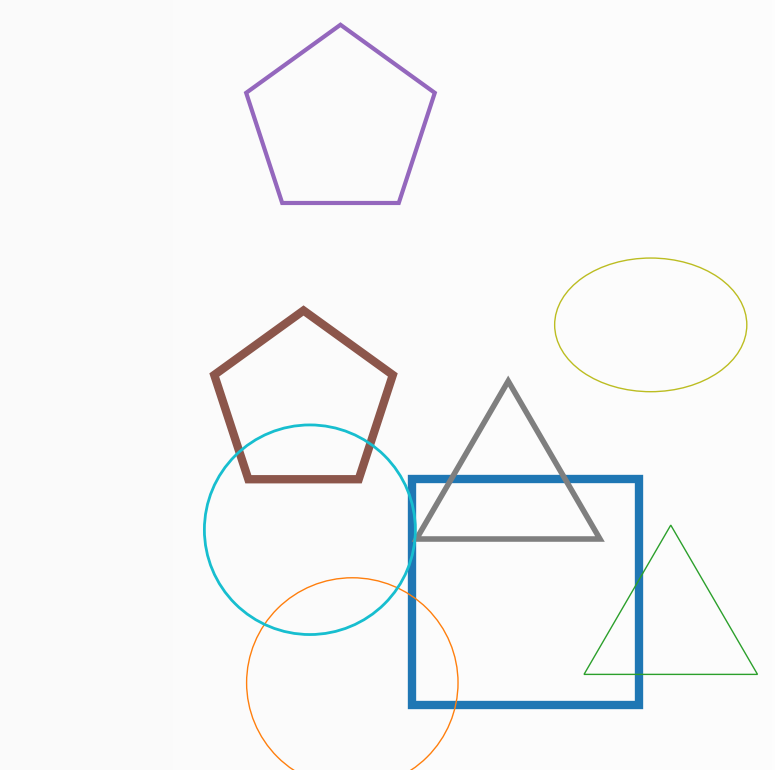[{"shape": "square", "thickness": 3, "radius": 0.73, "center": [0.678, 0.231]}, {"shape": "circle", "thickness": 0.5, "radius": 0.68, "center": [0.455, 0.113]}, {"shape": "triangle", "thickness": 0.5, "radius": 0.65, "center": [0.866, 0.189]}, {"shape": "pentagon", "thickness": 1.5, "radius": 0.64, "center": [0.439, 0.84]}, {"shape": "pentagon", "thickness": 3, "radius": 0.61, "center": [0.392, 0.476]}, {"shape": "triangle", "thickness": 2, "radius": 0.68, "center": [0.656, 0.368]}, {"shape": "oval", "thickness": 0.5, "radius": 0.62, "center": [0.84, 0.578]}, {"shape": "circle", "thickness": 1, "radius": 0.68, "center": [0.4, 0.312]}]